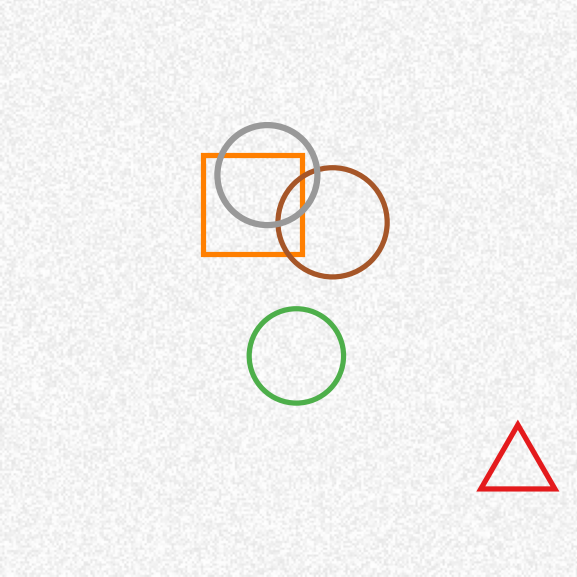[{"shape": "triangle", "thickness": 2.5, "radius": 0.37, "center": [0.897, 0.19]}, {"shape": "circle", "thickness": 2.5, "radius": 0.41, "center": [0.513, 0.383]}, {"shape": "square", "thickness": 2.5, "radius": 0.43, "center": [0.437, 0.646]}, {"shape": "circle", "thickness": 2.5, "radius": 0.47, "center": [0.576, 0.614]}, {"shape": "circle", "thickness": 3, "radius": 0.43, "center": [0.463, 0.696]}]